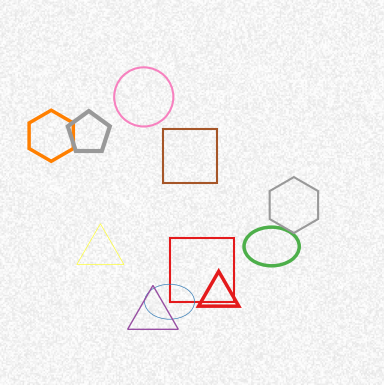[{"shape": "triangle", "thickness": 2.5, "radius": 0.3, "center": [0.568, 0.235]}, {"shape": "square", "thickness": 1.5, "radius": 0.42, "center": [0.524, 0.298]}, {"shape": "oval", "thickness": 0.5, "radius": 0.32, "center": [0.44, 0.216]}, {"shape": "oval", "thickness": 2.5, "radius": 0.36, "center": [0.706, 0.36]}, {"shape": "triangle", "thickness": 1, "radius": 0.38, "center": [0.397, 0.183]}, {"shape": "hexagon", "thickness": 2.5, "radius": 0.33, "center": [0.133, 0.647]}, {"shape": "triangle", "thickness": 0.5, "radius": 0.35, "center": [0.261, 0.348]}, {"shape": "square", "thickness": 1.5, "radius": 0.35, "center": [0.493, 0.595]}, {"shape": "circle", "thickness": 1.5, "radius": 0.38, "center": [0.373, 0.748]}, {"shape": "hexagon", "thickness": 1.5, "radius": 0.36, "center": [0.763, 0.467]}, {"shape": "pentagon", "thickness": 3, "radius": 0.29, "center": [0.231, 0.654]}]